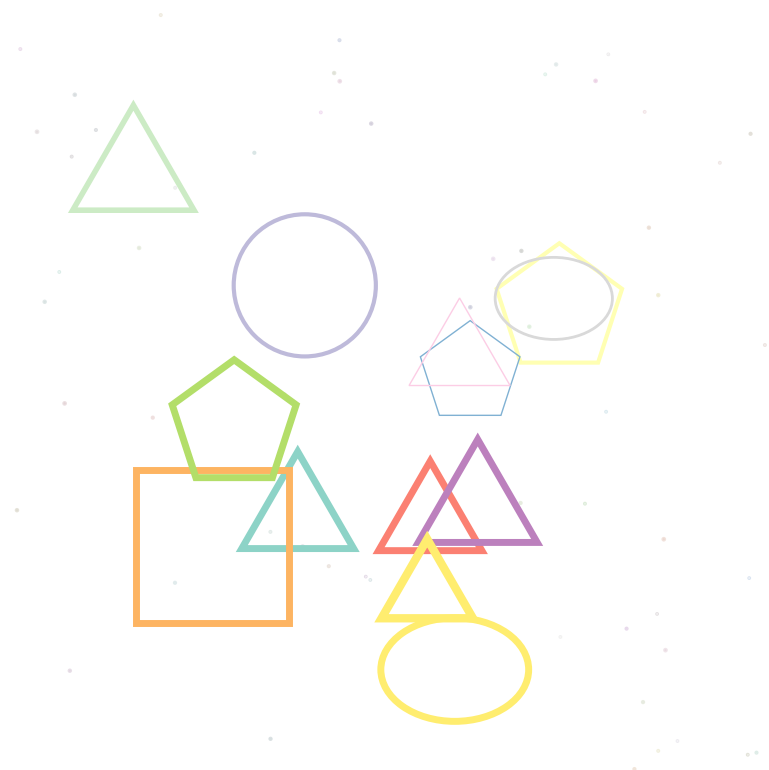[{"shape": "triangle", "thickness": 2.5, "radius": 0.42, "center": [0.387, 0.33]}, {"shape": "pentagon", "thickness": 1.5, "radius": 0.43, "center": [0.726, 0.598]}, {"shape": "circle", "thickness": 1.5, "radius": 0.46, "center": [0.396, 0.629]}, {"shape": "triangle", "thickness": 2.5, "radius": 0.39, "center": [0.559, 0.324]}, {"shape": "pentagon", "thickness": 0.5, "radius": 0.34, "center": [0.611, 0.516]}, {"shape": "square", "thickness": 2.5, "radius": 0.5, "center": [0.276, 0.29]}, {"shape": "pentagon", "thickness": 2.5, "radius": 0.42, "center": [0.304, 0.448]}, {"shape": "triangle", "thickness": 0.5, "radius": 0.38, "center": [0.597, 0.537]}, {"shape": "oval", "thickness": 1, "radius": 0.38, "center": [0.719, 0.612]}, {"shape": "triangle", "thickness": 2.5, "radius": 0.45, "center": [0.62, 0.34]}, {"shape": "triangle", "thickness": 2, "radius": 0.45, "center": [0.173, 0.772]}, {"shape": "oval", "thickness": 2.5, "radius": 0.48, "center": [0.591, 0.13]}, {"shape": "triangle", "thickness": 3, "radius": 0.34, "center": [0.555, 0.231]}]